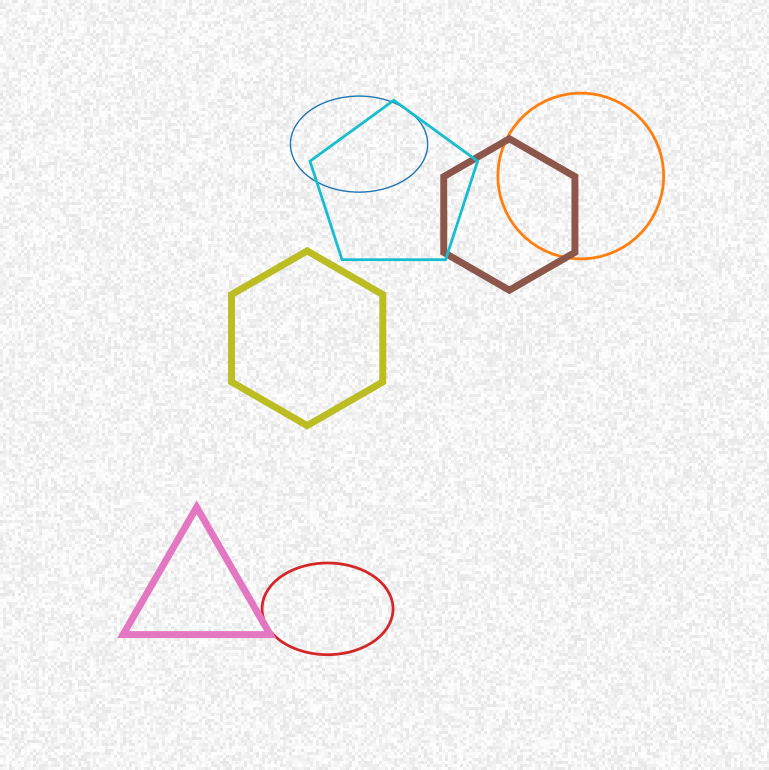[{"shape": "oval", "thickness": 0.5, "radius": 0.45, "center": [0.466, 0.813]}, {"shape": "circle", "thickness": 1, "radius": 0.54, "center": [0.754, 0.771]}, {"shape": "oval", "thickness": 1, "radius": 0.43, "center": [0.425, 0.209]}, {"shape": "hexagon", "thickness": 2.5, "radius": 0.49, "center": [0.661, 0.721]}, {"shape": "triangle", "thickness": 2.5, "radius": 0.55, "center": [0.255, 0.231]}, {"shape": "hexagon", "thickness": 2.5, "radius": 0.57, "center": [0.399, 0.561]}, {"shape": "pentagon", "thickness": 1, "radius": 0.57, "center": [0.511, 0.755]}]